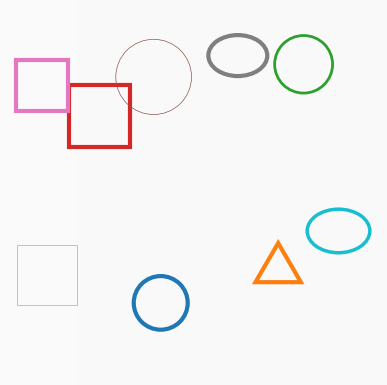[{"shape": "circle", "thickness": 3, "radius": 0.35, "center": [0.415, 0.213]}, {"shape": "triangle", "thickness": 3, "radius": 0.34, "center": [0.718, 0.301]}, {"shape": "circle", "thickness": 2, "radius": 0.37, "center": [0.784, 0.833]}, {"shape": "square", "thickness": 3, "radius": 0.4, "center": [0.257, 0.698]}, {"shape": "circle", "thickness": 0.5, "radius": 0.49, "center": [0.397, 0.8]}, {"shape": "square", "thickness": 3, "radius": 0.33, "center": [0.109, 0.778]}, {"shape": "oval", "thickness": 3, "radius": 0.38, "center": [0.614, 0.856]}, {"shape": "square", "thickness": 0.5, "radius": 0.39, "center": [0.122, 0.286]}, {"shape": "oval", "thickness": 2.5, "radius": 0.4, "center": [0.874, 0.4]}]